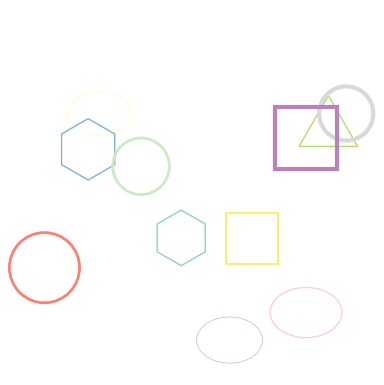[{"shape": "hexagon", "thickness": 1, "radius": 0.36, "center": [0.471, 0.382]}, {"shape": "oval", "thickness": 0.5, "radius": 0.41, "center": [0.259, 0.706]}, {"shape": "oval", "thickness": 0.5, "radius": 0.43, "center": [0.596, 0.117]}, {"shape": "circle", "thickness": 2, "radius": 0.46, "center": [0.115, 0.305]}, {"shape": "hexagon", "thickness": 1, "radius": 0.4, "center": [0.229, 0.612]}, {"shape": "triangle", "thickness": 1, "radius": 0.44, "center": [0.853, 0.664]}, {"shape": "oval", "thickness": 1, "radius": 0.47, "center": [0.795, 0.188]}, {"shape": "circle", "thickness": 3, "radius": 0.35, "center": [0.899, 0.705]}, {"shape": "square", "thickness": 3, "radius": 0.4, "center": [0.795, 0.642]}, {"shape": "circle", "thickness": 2, "radius": 0.37, "center": [0.366, 0.568]}, {"shape": "square", "thickness": 1.5, "radius": 0.33, "center": [0.654, 0.381]}]